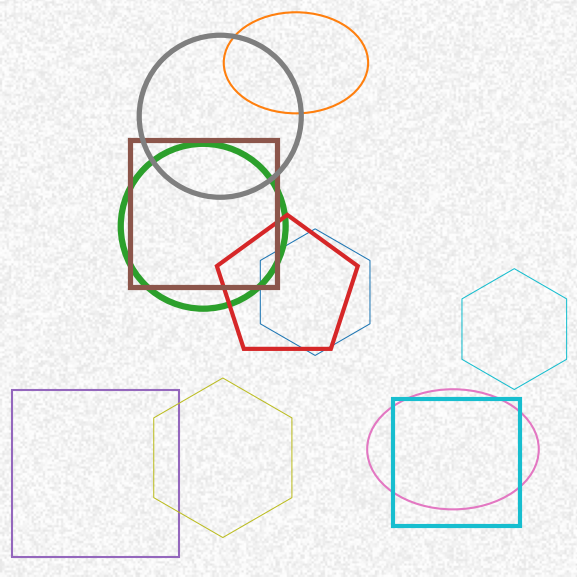[{"shape": "hexagon", "thickness": 0.5, "radius": 0.55, "center": [0.546, 0.493]}, {"shape": "oval", "thickness": 1, "radius": 0.63, "center": [0.512, 0.89]}, {"shape": "circle", "thickness": 3, "radius": 0.71, "center": [0.352, 0.607]}, {"shape": "pentagon", "thickness": 2, "radius": 0.64, "center": [0.498, 0.499]}, {"shape": "square", "thickness": 1, "radius": 0.72, "center": [0.165, 0.179]}, {"shape": "square", "thickness": 2.5, "radius": 0.64, "center": [0.352, 0.629]}, {"shape": "oval", "thickness": 1, "radius": 0.74, "center": [0.784, 0.221]}, {"shape": "circle", "thickness": 2.5, "radius": 0.7, "center": [0.381, 0.798]}, {"shape": "hexagon", "thickness": 0.5, "radius": 0.69, "center": [0.386, 0.206]}, {"shape": "square", "thickness": 2, "radius": 0.55, "center": [0.791, 0.199]}, {"shape": "hexagon", "thickness": 0.5, "radius": 0.52, "center": [0.891, 0.429]}]